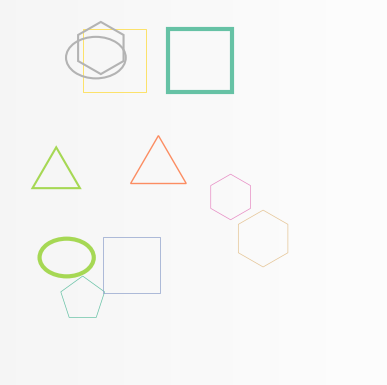[{"shape": "pentagon", "thickness": 0.5, "radius": 0.3, "center": [0.213, 0.224]}, {"shape": "square", "thickness": 3, "radius": 0.41, "center": [0.516, 0.843]}, {"shape": "triangle", "thickness": 1, "radius": 0.41, "center": [0.409, 0.565]}, {"shape": "square", "thickness": 0.5, "radius": 0.36, "center": [0.339, 0.312]}, {"shape": "hexagon", "thickness": 0.5, "radius": 0.3, "center": [0.595, 0.488]}, {"shape": "oval", "thickness": 3, "radius": 0.35, "center": [0.172, 0.331]}, {"shape": "triangle", "thickness": 1.5, "radius": 0.35, "center": [0.145, 0.547]}, {"shape": "square", "thickness": 0.5, "radius": 0.41, "center": [0.297, 0.844]}, {"shape": "hexagon", "thickness": 0.5, "radius": 0.37, "center": [0.679, 0.38]}, {"shape": "hexagon", "thickness": 1.5, "radius": 0.34, "center": [0.26, 0.875]}, {"shape": "oval", "thickness": 1.5, "radius": 0.39, "center": [0.247, 0.85]}]